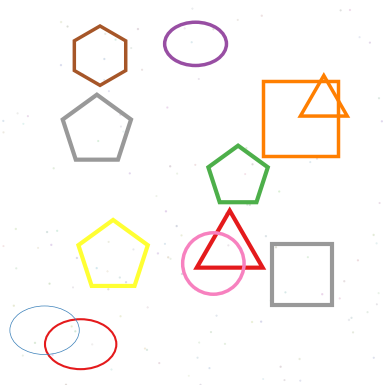[{"shape": "triangle", "thickness": 3, "radius": 0.49, "center": [0.597, 0.354]}, {"shape": "oval", "thickness": 1.5, "radius": 0.46, "center": [0.21, 0.106]}, {"shape": "oval", "thickness": 0.5, "radius": 0.45, "center": [0.116, 0.142]}, {"shape": "pentagon", "thickness": 3, "radius": 0.41, "center": [0.618, 0.54]}, {"shape": "oval", "thickness": 2.5, "radius": 0.4, "center": [0.508, 0.886]}, {"shape": "square", "thickness": 2.5, "radius": 0.49, "center": [0.78, 0.693]}, {"shape": "triangle", "thickness": 2.5, "radius": 0.35, "center": [0.841, 0.734]}, {"shape": "pentagon", "thickness": 3, "radius": 0.47, "center": [0.294, 0.334]}, {"shape": "hexagon", "thickness": 2.5, "radius": 0.39, "center": [0.26, 0.855]}, {"shape": "circle", "thickness": 2.5, "radius": 0.4, "center": [0.554, 0.316]}, {"shape": "pentagon", "thickness": 3, "radius": 0.47, "center": [0.252, 0.661]}, {"shape": "square", "thickness": 3, "radius": 0.39, "center": [0.784, 0.288]}]